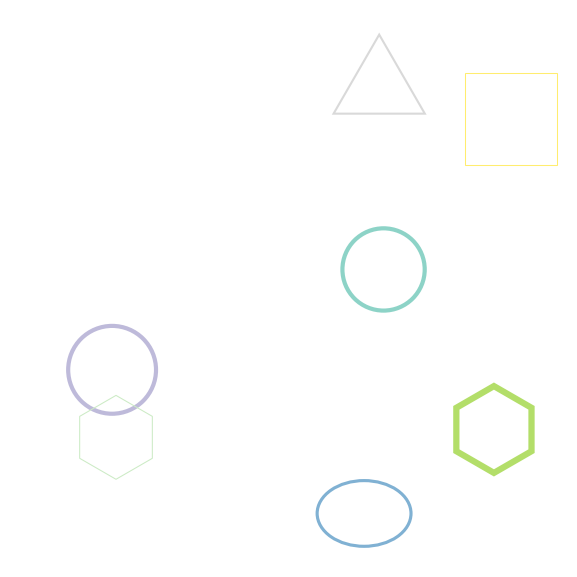[{"shape": "circle", "thickness": 2, "radius": 0.36, "center": [0.664, 0.533]}, {"shape": "circle", "thickness": 2, "radius": 0.38, "center": [0.194, 0.359]}, {"shape": "oval", "thickness": 1.5, "radius": 0.41, "center": [0.63, 0.11]}, {"shape": "hexagon", "thickness": 3, "radius": 0.38, "center": [0.855, 0.255]}, {"shape": "triangle", "thickness": 1, "radius": 0.46, "center": [0.657, 0.848]}, {"shape": "hexagon", "thickness": 0.5, "radius": 0.36, "center": [0.201, 0.242]}, {"shape": "square", "thickness": 0.5, "radius": 0.4, "center": [0.886, 0.793]}]